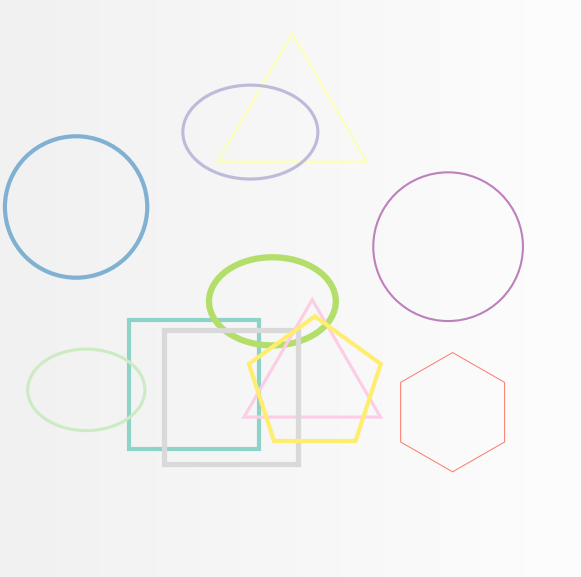[{"shape": "square", "thickness": 2, "radius": 0.56, "center": [0.334, 0.333]}, {"shape": "triangle", "thickness": 1, "radius": 0.74, "center": [0.503, 0.793]}, {"shape": "oval", "thickness": 1.5, "radius": 0.58, "center": [0.431, 0.77]}, {"shape": "hexagon", "thickness": 0.5, "radius": 0.52, "center": [0.779, 0.285]}, {"shape": "circle", "thickness": 2, "radius": 0.61, "center": [0.131, 0.641]}, {"shape": "oval", "thickness": 3, "radius": 0.55, "center": [0.469, 0.477]}, {"shape": "triangle", "thickness": 1.5, "radius": 0.68, "center": [0.537, 0.345]}, {"shape": "square", "thickness": 2.5, "radius": 0.58, "center": [0.397, 0.311]}, {"shape": "circle", "thickness": 1, "radius": 0.64, "center": [0.771, 0.572]}, {"shape": "oval", "thickness": 1.5, "radius": 0.5, "center": [0.148, 0.324]}, {"shape": "pentagon", "thickness": 2, "radius": 0.6, "center": [0.542, 0.332]}]